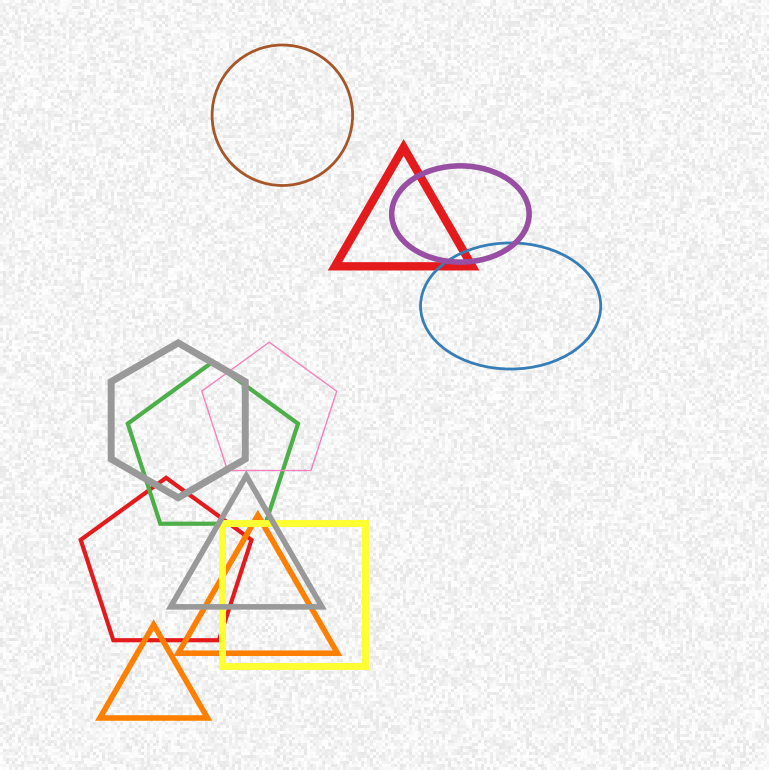[{"shape": "triangle", "thickness": 3, "radius": 0.51, "center": [0.524, 0.706]}, {"shape": "pentagon", "thickness": 1.5, "radius": 0.58, "center": [0.216, 0.263]}, {"shape": "oval", "thickness": 1, "radius": 0.58, "center": [0.663, 0.603]}, {"shape": "pentagon", "thickness": 1.5, "radius": 0.58, "center": [0.276, 0.414]}, {"shape": "oval", "thickness": 2, "radius": 0.45, "center": [0.598, 0.722]}, {"shape": "triangle", "thickness": 2, "radius": 0.6, "center": [0.335, 0.211]}, {"shape": "triangle", "thickness": 2, "radius": 0.4, "center": [0.2, 0.108]}, {"shape": "square", "thickness": 2.5, "radius": 0.46, "center": [0.381, 0.228]}, {"shape": "circle", "thickness": 1, "radius": 0.46, "center": [0.367, 0.85]}, {"shape": "pentagon", "thickness": 0.5, "radius": 0.46, "center": [0.35, 0.463]}, {"shape": "hexagon", "thickness": 2.5, "radius": 0.5, "center": [0.231, 0.454]}, {"shape": "triangle", "thickness": 2, "radius": 0.57, "center": [0.32, 0.269]}]